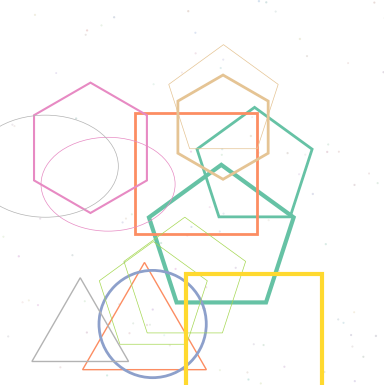[{"shape": "pentagon", "thickness": 2, "radius": 0.79, "center": [0.661, 0.564]}, {"shape": "pentagon", "thickness": 3, "radius": 0.99, "center": [0.575, 0.374]}, {"shape": "square", "thickness": 2, "radius": 0.79, "center": [0.509, 0.549]}, {"shape": "triangle", "thickness": 1, "radius": 0.93, "center": [0.375, 0.133]}, {"shape": "circle", "thickness": 2, "radius": 0.7, "center": [0.396, 0.158]}, {"shape": "oval", "thickness": 0.5, "radius": 0.87, "center": [0.281, 0.521]}, {"shape": "hexagon", "thickness": 1.5, "radius": 0.85, "center": [0.235, 0.616]}, {"shape": "pentagon", "thickness": 0.5, "radius": 0.74, "center": [0.398, 0.225]}, {"shape": "pentagon", "thickness": 0.5, "radius": 0.83, "center": [0.48, 0.27]}, {"shape": "square", "thickness": 3, "radius": 0.89, "center": [0.66, 0.112]}, {"shape": "pentagon", "thickness": 0.5, "radius": 0.75, "center": [0.58, 0.735]}, {"shape": "hexagon", "thickness": 2, "radius": 0.68, "center": [0.579, 0.67]}, {"shape": "triangle", "thickness": 1, "radius": 0.72, "center": [0.208, 0.134]}, {"shape": "oval", "thickness": 0.5, "radius": 0.95, "center": [0.118, 0.568]}]